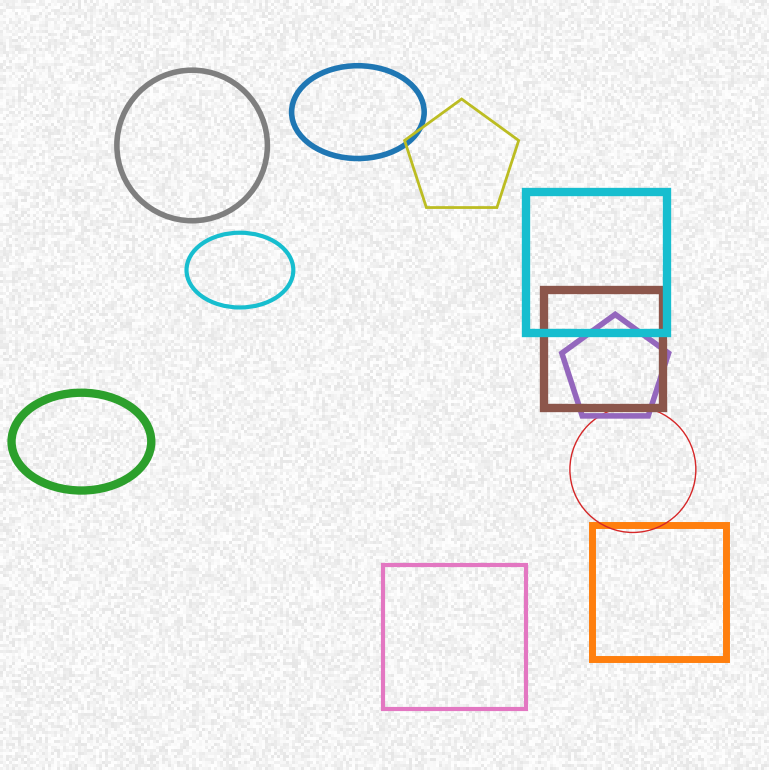[{"shape": "oval", "thickness": 2, "radius": 0.43, "center": [0.465, 0.854]}, {"shape": "square", "thickness": 2.5, "radius": 0.44, "center": [0.855, 0.231]}, {"shape": "oval", "thickness": 3, "radius": 0.45, "center": [0.106, 0.426]}, {"shape": "circle", "thickness": 0.5, "radius": 0.41, "center": [0.822, 0.39]}, {"shape": "pentagon", "thickness": 2, "radius": 0.36, "center": [0.799, 0.519]}, {"shape": "square", "thickness": 3, "radius": 0.38, "center": [0.784, 0.547]}, {"shape": "square", "thickness": 1.5, "radius": 0.47, "center": [0.59, 0.173]}, {"shape": "circle", "thickness": 2, "radius": 0.49, "center": [0.25, 0.811]}, {"shape": "pentagon", "thickness": 1, "radius": 0.39, "center": [0.6, 0.793]}, {"shape": "square", "thickness": 3, "radius": 0.46, "center": [0.775, 0.659]}, {"shape": "oval", "thickness": 1.5, "radius": 0.35, "center": [0.312, 0.649]}]